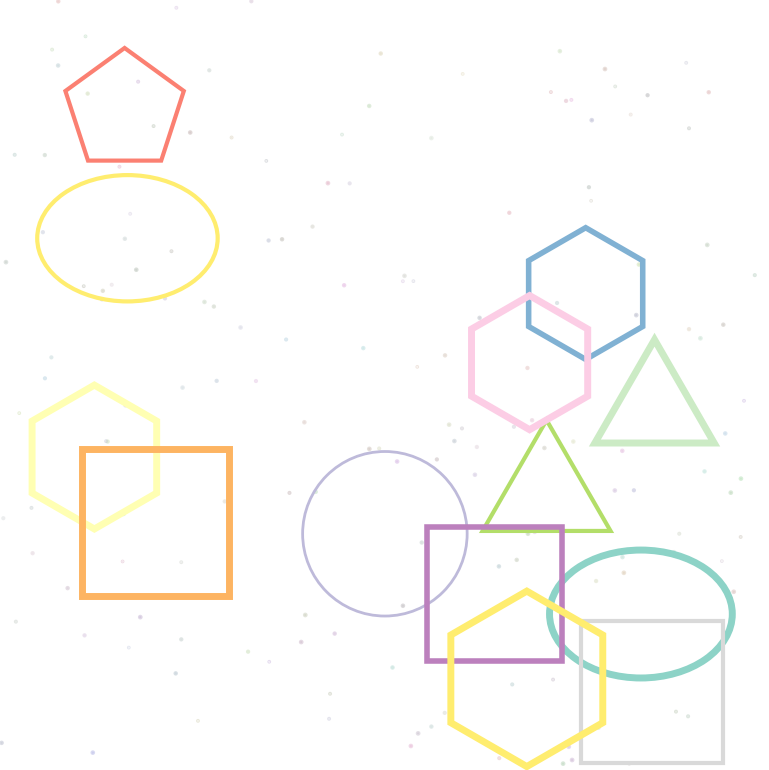[{"shape": "oval", "thickness": 2.5, "radius": 0.59, "center": [0.832, 0.203]}, {"shape": "hexagon", "thickness": 2.5, "radius": 0.47, "center": [0.123, 0.406]}, {"shape": "circle", "thickness": 1, "radius": 0.53, "center": [0.5, 0.307]}, {"shape": "pentagon", "thickness": 1.5, "radius": 0.4, "center": [0.162, 0.857]}, {"shape": "hexagon", "thickness": 2, "radius": 0.43, "center": [0.761, 0.619]}, {"shape": "square", "thickness": 2.5, "radius": 0.48, "center": [0.202, 0.321]}, {"shape": "triangle", "thickness": 1.5, "radius": 0.48, "center": [0.71, 0.358]}, {"shape": "hexagon", "thickness": 2.5, "radius": 0.44, "center": [0.688, 0.529]}, {"shape": "square", "thickness": 1.5, "radius": 0.46, "center": [0.847, 0.102]}, {"shape": "square", "thickness": 2, "radius": 0.44, "center": [0.642, 0.228]}, {"shape": "triangle", "thickness": 2.5, "radius": 0.45, "center": [0.85, 0.469]}, {"shape": "hexagon", "thickness": 2.5, "radius": 0.57, "center": [0.684, 0.118]}, {"shape": "oval", "thickness": 1.5, "radius": 0.59, "center": [0.166, 0.691]}]